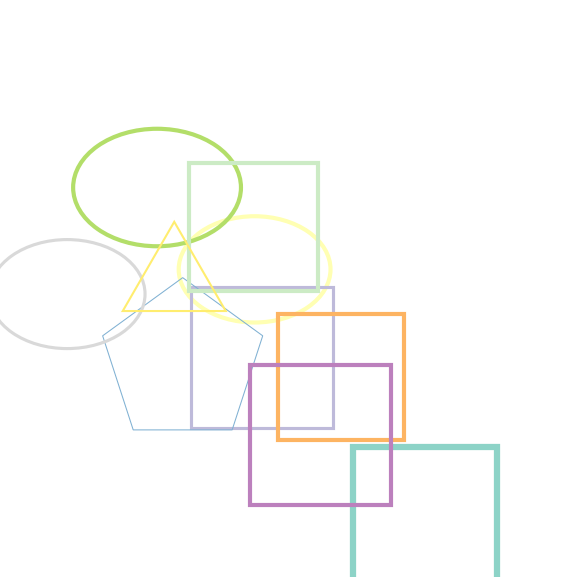[{"shape": "square", "thickness": 3, "radius": 0.62, "center": [0.736, 0.102]}, {"shape": "oval", "thickness": 2, "radius": 0.66, "center": [0.441, 0.533]}, {"shape": "square", "thickness": 1.5, "radius": 0.61, "center": [0.454, 0.38]}, {"shape": "pentagon", "thickness": 0.5, "radius": 0.73, "center": [0.316, 0.373]}, {"shape": "square", "thickness": 2, "radius": 0.55, "center": [0.59, 0.346]}, {"shape": "oval", "thickness": 2, "radius": 0.73, "center": [0.272, 0.674]}, {"shape": "oval", "thickness": 1.5, "radius": 0.67, "center": [0.116, 0.49]}, {"shape": "square", "thickness": 2, "radius": 0.61, "center": [0.555, 0.246]}, {"shape": "square", "thickness": 2, "radius": 0.56, "center": [0.439, 0.606]}, {"shape": "triangle", "thickness": 1, "radius": 0.51, "center": [0.302, 0.512]}]